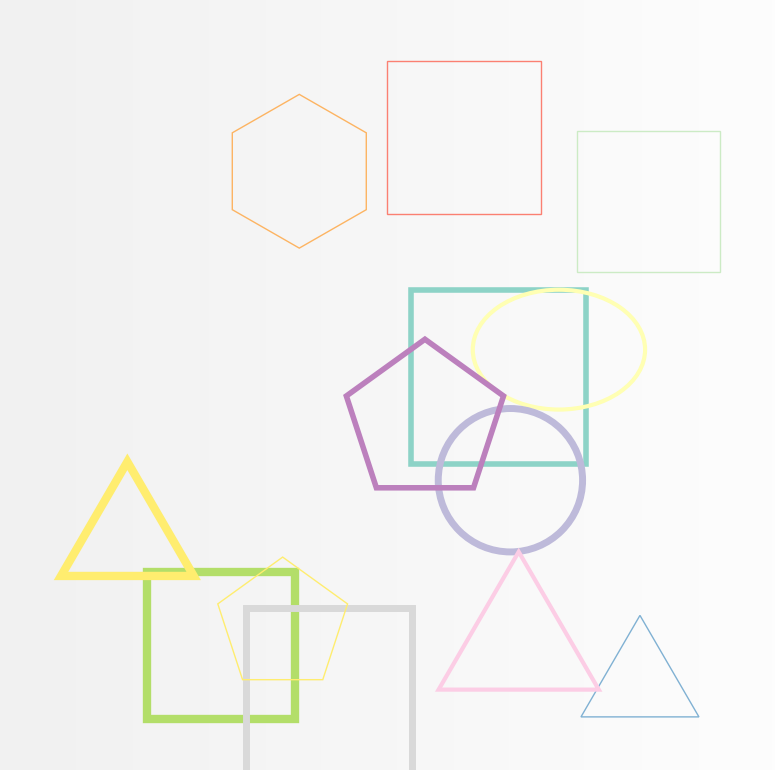[{"shape": "square", "thickness": 2, "radius": 0.56, "center": [0.643, 0.511]}, {"shape": "oval", "thickness": 1.5, "radius": 0.56, "center": [0.721, 0.546]}, {"shape": "circle", "thickness": 2.5, "radius": 0.47, "center": [0.659, 0.376]}, {"shape": "square", "thickness": 0.5, "radius": 0.5, "center": [0.598, 0.822]}, {"shape": "triangle", "thickness": 0.5, "radius": 0.44, "center": [0.826, 0.113]}, {"shape": "hexagon", "thickness": 0.5, "radius": 0.5, "center": [0.386, 0.778]}, {"shape": "square", "thickness": 3, "radius": 0.48, "center": [0.285, 0.162]}, {"shape": "triangle", "thickness": 1.5, "radius": 0.6, "center": [0.669, 0.164]}, {"shape": "square", "thickness": 2.5, "radius": 0.54, "center": [0.424, 0.103]}, {"shape": "pentagon", "thickness": 2, "radius": 0.53, "center": [0.548, 0.453]}, {"shape": "square", "thickness": 0.5, "radius": 0.46, "center": [0.837, 0.738]}, {"shape": "triangle", "thickness": 3, "radius": 0.49, "center": [0.164, 0.301]}, {"shape": "pentagon", "thickness": 0.5, "radius": 0.44, "center": [0.365, 0.188]}]